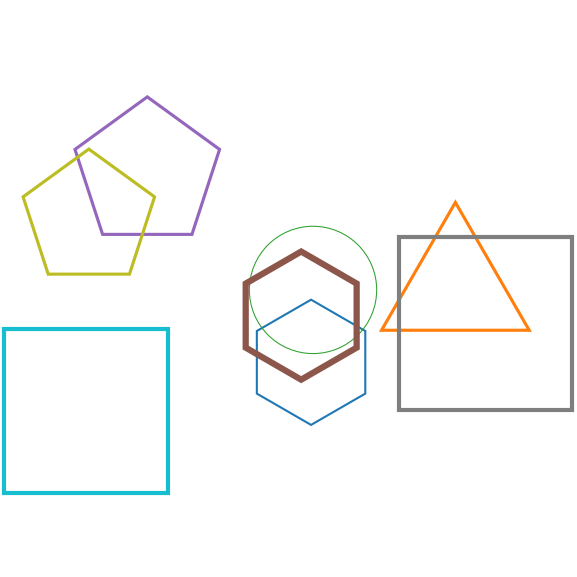[{"shape": "hexagon", "thickness": 1, "radius": 0.54, "center": [0.539, 0.372]}, {"shape": "triangle", "thickness": 1.5, "radius": 0.74, "center": [0.789, 0.501]}, {"shape": "circle", "thickness": 0.5, "radius": 0.55, "center": [0.542, 0.497]}, {"shape": "pentagon", "thickness": 1.5, "radius": 0.66, "center": [0.255, 0.7]}, {"shape": "hexagon", "thickness": 3, "radius": 0.55, "center": [0.522, 0.453]}, {"shape": "square", "thickness": 2, "radius": 0.75, "center": [0.841, 0.439]}, {"shape": "pentagon", "thickness": 1.5, "radius": 0.6, "center": [0.154, 0.621]}, {"shape": "square", "thickness": 2, "radius": 0.71, "center": [0.149, 0.287]}]